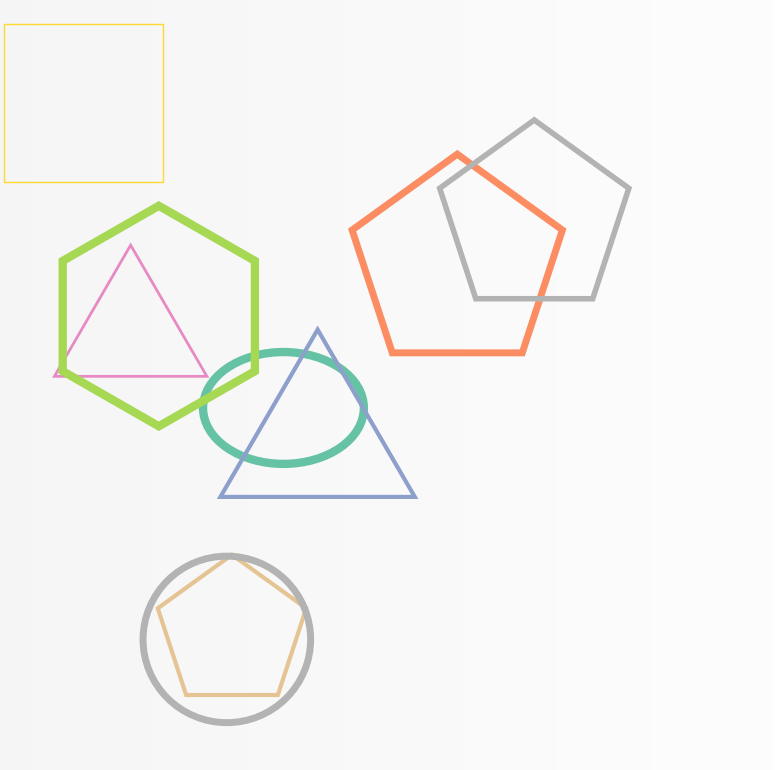[{"shape": "oval", "thickness": 3, "radius": 0.52, "center": [0.366, 0.47]}, {"shape": "pentagon", "thickness": 2.5, "radius": 0.71, "center": [0.59, 0.657]}, {"shape": "triangle", "thickness": 1.5, "radius": 0.72, "center": [0.41, 0.427]}, {"shape": "triangle", "thickness": 1, "radius": 0.57, "center": [0.169, 0.568]}, {"shape": "hexagon", "thickness": 3, "radius": 0.72, "center": [0.205, 0.59]}, {"shape": "square", "thickness": 0.5, "radius": 0.51, "center": [0.107, 0.866]}, {"shape": "pentagon", "thickness": 1.5, "radius": 0.5, "center": [0.299, 0.179]}, {"shape": "circle", "thickness": 2.5, "radius": 0.54, "center": [0.293, 0.17]}, {"shape": "pentagon", "thickness": 2, "radius": 0.64, "center": [0.689, 0.716]}]